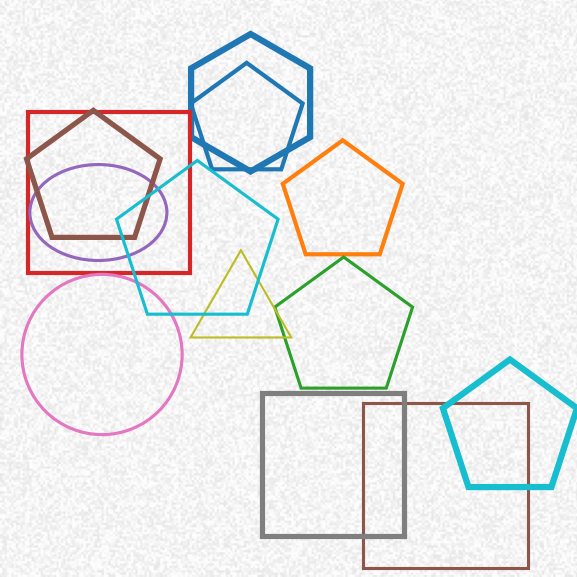[{"shape": "hexagon", "thickness": 3, "radius": 0.6, "center": [0.434, 0.821]}, {"shape": "pentagon", "thickness": 2, "radius": 0.51, "center": [0.427, 0.788]}, {"shape": "pentagon", "thickness": 2, "radius": 0.55, "center": [0.593, 0.647]}, {"shape": "pentagon", "thickness": 1.5, "radius": 0.63, "center": [0.595, 0.429]}, {"shape": "square", "thickness": 2, "radius": 0.7, "center": [0.189, 0.666]}, {"shape": "oval", "thickness": 1.5, "radius": 0.59, "center": [0.17, 0.631]}, {"shape": "square", "thickness": 1.5, "radius": 0.71, "center": [0.771, 0.159]}, {"shape": "pentagon", "thickness": 2.5, "radius": 0.61, "center": [0.162, 0.686]}, {"shape": "circle", "thickness": 1.5, "radius": 0.69, "center": [0.177, 0.385]}, {"shape": "square", "thickness": 2.5, "radius": 0.62, "center": [0.576, 0.195]}, {"shape": "triangle", "thickness": 1, "radius": 0.5, "center": [0.417, 0.465]}, {"shape": "pentagon", "thickness": 1.5, "radius": 0.74, "center": [0.342, 0.574]}, {"shape": "pentagon", "thickness": 3, "radius": 0.61, "center": [0.883, 0.255]}]